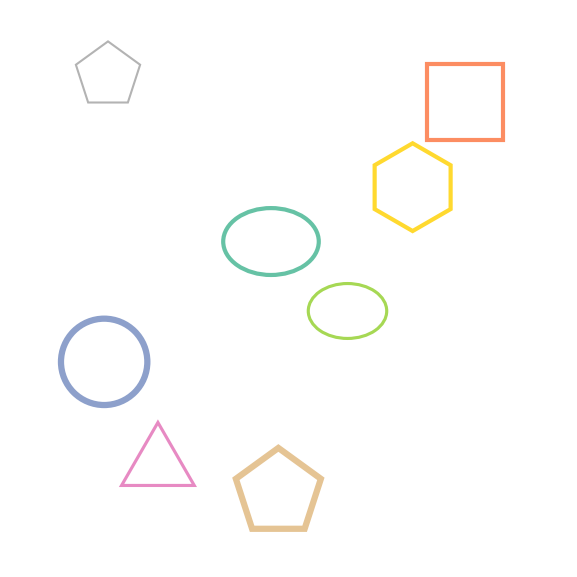[{"shape": "oval", "thickness": 2, "radius": 0.41, "center": [0.469, 0.581]}, {"shape": "square", "thickness": 2, "radius": 0.33, "center": [0.806, 0.822]}, {"shape": "circle", "thickness": 3, "radius": 0.37, "center": [0.18, 0.373]}, {"shape": "triangle", "thickness": 1.5, "radius": 0.36, "center": [0.273, 0.195]}, {"shape": "oval", "thickness": 1.5, "radius": 0.34, "center": [0.602, 0.461]}, {"shape": "hexagon", "thickness": 2, "radius": 0.38, "center": [0.715, 0.675]}, {"shape": "pentagon", "thickness": 3, "radius": 0.39, "center": [0.482, 0.146]}, {"shape": "pentagon", "thickness": 1, "radius": 0.29, "center": [0.187, 0.869]}]